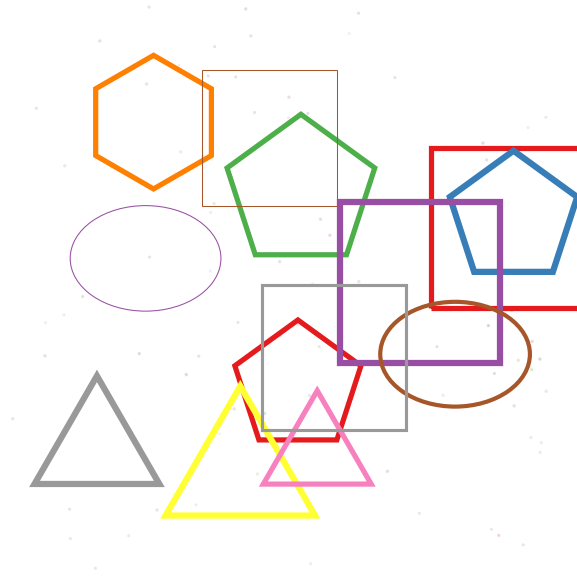[{"shape": "square", "thickness": 2.5, "radius": 0.69, "center": [0.885, 0.604]}, {"shape": "pentagon", "thickness": 2.5, "radius": 0.57, "center": [0.516, 0.33]}, {"shape": "pentagon", "thickness": 3, "radius": 0.58, "center": [0.889, 0.622]}, {"shape": "pentagon", "thickness": 2.5, "radius": 0.67, "center": [0.521, 0.667]}, {"shape": "square", "thickness": 3, "radius": 0.7, "center": [0.727, 0.509]}, {"shape": "oval", "thickness": 0.5, "radius": 0.65, "center": [0.252, 0.552]}, {"shape": "hexagon", "thickness": 2.5, "radius": 0.58, "center": [0.266, 0.788]}, {"shape": "triangle", "thickness": 3, "radius": 0.75, "center": [0.416, 0.181]}, {"shape": "oval", "thickness": 2, "radius": 0.65, "center": [0.788, 0.386]}, {"shape": "square", "thickness": 0.5, "radius": 0.59, "center": [0.466, 0.76]}, {"shape": "triangle", "thickness": 2.5, "radius": 0.54, "center": [0.549, 0.215]}, {"shape": "triangle", "thickness": 3, "radius": 0.62, "center": [0.168, 0.223]}, {"shape": "square", "thickness": 1.5, "radius": 0.63, "center": [0.578, 0.381]}]